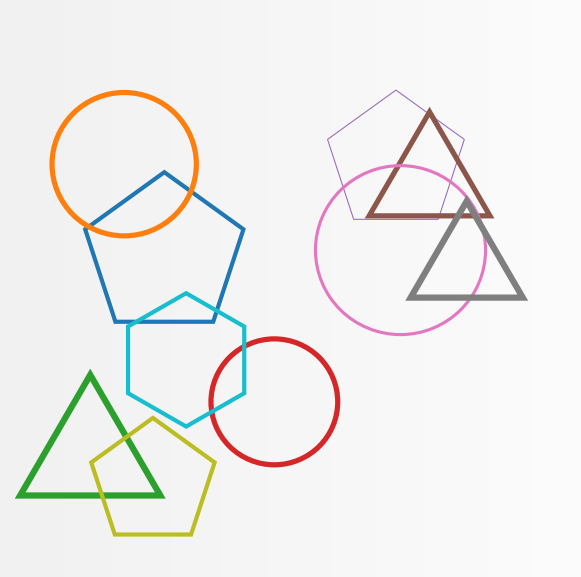[{"shape": "pentagon", "thickness": 2, "radius": 0.72, "center": [0.283, 0.558]}, {"shape": "circle", "thickness": 2.5, "radius": 0.62, "center": [0.214, 0.715]}, {"shape": "triangle", "thickness": 3, "radius": 0.7, "center": [0.155, 0.211]}, {"shape": "circle", "thickness": 2.5, "radius": 0.55, "center": [0.472, 0.303]}, {"shape": "pentagon", "thickness": 0.5, "radius": 0.62, "center": [0.681, 0.719]}, {"shape": "triangle", "thickness": 2.5, "radius": 0.6, "center": [0.739, 0.685]}, {"shape": "circle", "thickness": 1.5, "radius": 0.73, "center": [0.689, 0.566]}, {"shape": "triangle", "thickness": 3, "radius": 0.56, "center": [0.803, 0.539]}, {"shape": "pentagon", "thickness": 2, "radius": 0.56, "center": [0.263, 0.164]}, {"shape": "hexagon", "thickness": 2, "radius": 0.58, "center": [0.32, 0.376]}]